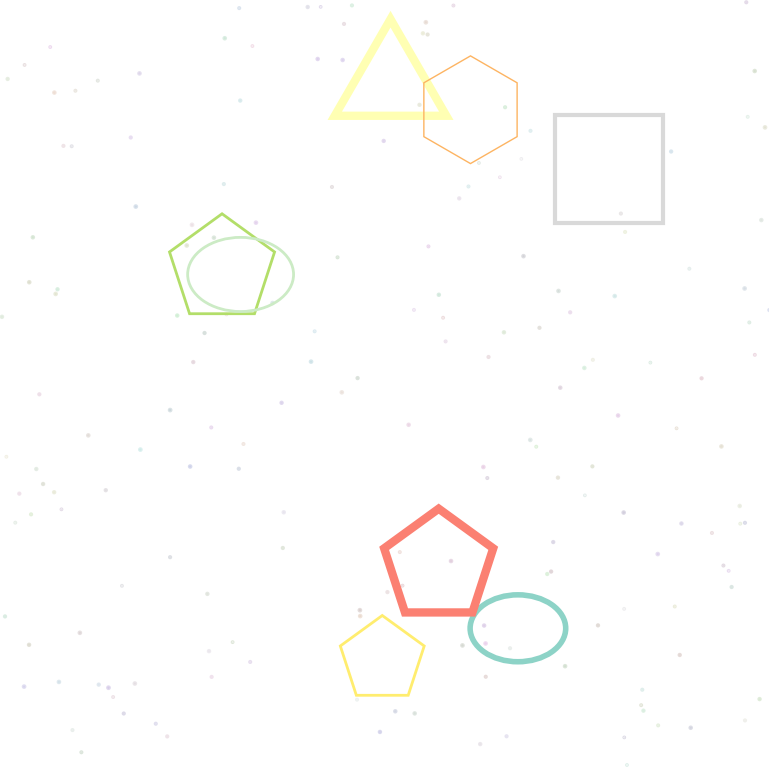[{"shape": "oval", "thickness": 2, "radius": 0.31, "center": [0.673, 0.184]}, {"shape": "triangle", "thickness": 3, "radius": 0.42, "center": [0.507, 0.891]}, {"shape": "pentagon", "thickness": 3, "radius": 0.37, "center": [0.57, 0.265]}, {"shape": "hexagon", "thickness": 0.5, "radius": 0.35, "center": [0.611, 0.857]}, {"shape": "pentagon", "thickness": 1, "radius": 0.36, "center": [0.288, 0.651]}, {"shape": "square", "thickness": 1.5, "radius": 0.35, "center": [0.791, 0.78]}, {"shape": "oval", "thickness": 1, "radius": 0.34, "center": [0.312, 0.644]}, {"shape": "pentagon", "thickness": 1, "radius": 0.29, "center": [0.496, 0.143]}]